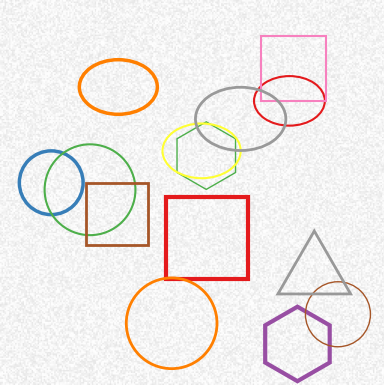[{"shape": "square", "thickness": 3, "radius": 0.53, "center": [0.538, 0.382]}, {"shape": "oval", "thickness": 1.5, "radius": 0.46, "center": [0.752, 0.738]}, {"shape": "circle", "thickness": 2.5, "radius": 0.41, "center": [0.133, 0.525]}, {"shape": "hexagon", "thickness": 1, "radius": 0.44, "center": [0.536, 0.596]}, {"shape": "circle", "thickness": 1.5, "radius": 0.59, "center": [0.234, 0.507]}, {"shape": "hexagon", "thickness": 3, "radius": 0.48, "center": [0.773, 0.107]}, {"shape": "circle", "thickness": 2, "radius": 0.59, "center": [0.446, 0.16]}, {"shape": "oval", "thickness": 2.5, "radius": 0.51, "center": [0.307, 0.774]}, {"shape": "oval", "thickness": 1.5, "radius": 0.51, "center": [0.524, 0.608]}, {"shape": "square", "thickness": 2, "radius": 0.4, "center": [0.304, 0.445]}, {"shape": "circle", "thickness": 1, "radius": 0.42, "center": [0.878, 0.184]}, {"shape": "square", "thickness": 1.5, "radius": 0.42, "center": [0.763, 0.822]}, {"shape": "oval", "thickness": 2, "radius": 0.59, "center": [0.625, 0.691]}, {"shape": "triangle", "thickness": 2, "radius": 0.55, "center": [0.816, 0.291]}]